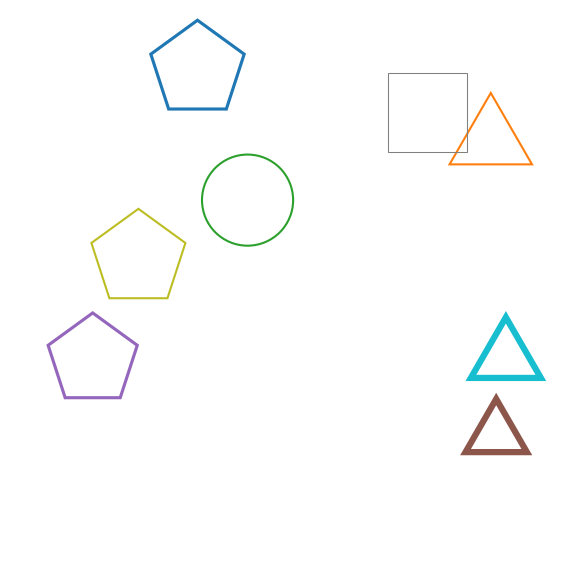[{"shape": "pentagon", "thickness": 1.5, "radius": 0.42, "center": [0.342, 0.879]}, {"shape": "triangle", "thickness": 1, "radius": 0.41, "center": [0.85, 0.756]}, {"shape": "circle", "thickness": 1, "radius": 0.39, "center": [0.429, 0.653]}, {"shape": "pentagon", "thickness": 1.5, "radius": 0.41, "center": [0.161, 0.376]}, {"shape": "triangle", "thickness": 3, "radius": 0.31, "center": [0.859, 0.247]}, {"shape": "square", "thickness": 0.5, "radius": 0.34, "center": [0.74, 0.805]}, {"shape": "pentagon", "thickness": 1, "radius": 0.43, "center": [0.24, 0.552]}, {"shape": "triangle", "thickness": 3, "radius": 0.35, "center": [0.876, 0.38]}]